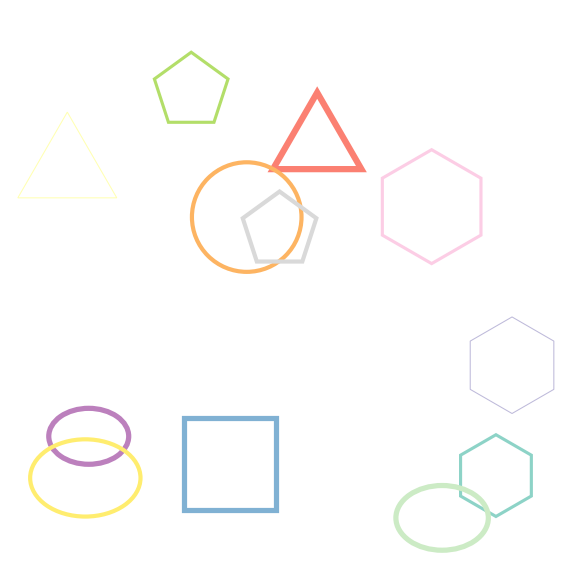[{"shape": "hexagon", "thickness": 1.5, "radius": 0.35, "center": [0.859, 0.176]}, {"shape": "triangle", "thickness": 0.5, "radius": 0.49, "center": [0.117, 0.706]}, {"shape": "hexagon", "thickness": 0.5, "radius": 0.42, "center": [0.887, 0.367]}, {"shape": "triangle", "thickness": 3, "radius": 0.44, "center": [0.549, 0.75]}, {"shape": "square", "thickness": 2.5, "radius": 0.4, "center": [0.398, 0.196]}, {"shape": "circle", "thickness": 2, "radius": 0.47, "center": [0.427, 0.623]}, {"shape": "pentagon", "thickness": 1.5, "radius": 0.34, "center": [0.331, 0.842]}, {"shape": "hexagon", "thickness": 1.5, "radius": 0.49, "center": [0.747, 0.641]}, {"shape": "pentagon", "thickness": 2, "radius": 0.34, "center": [0.484, 0.6]}, {"shape": "oval", "thickness": 2.5, "radius": 0.35, "center": [0.154, 0.244]}, {"shape": "oval", "thickness": 2.5, "radius": 0.4, "center": [0.766, 0.102]}, {"shape": "oval", "thickness": 2, "radius": 0.48, "center": [0.148, 0.172]}]